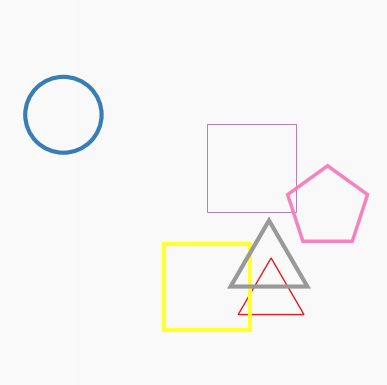[{"shape": "triangle", "thickness": 1, "radius": 0.49, "center": [0.7, 0.232]}, {"shape": "circle", "thickness": 3, "radius": 0.49, "center": [0.164, 0.702]}, {"shape": "square", "thickness": 0.5, "radius": 0.57, "center": [0.65, 0.563]}, {"shape": "square", "thickness": 3, "radius": 0.56, "center": [0.534, 0.255]}, {"shape": "pentagon", "thickness": 2.5, "radius": 0.54, "center": [0.845, 0.461]}, {"shape": "triangle", "thickness": 3, "radius": 0.57, "center": [0.694, 0.313]}]